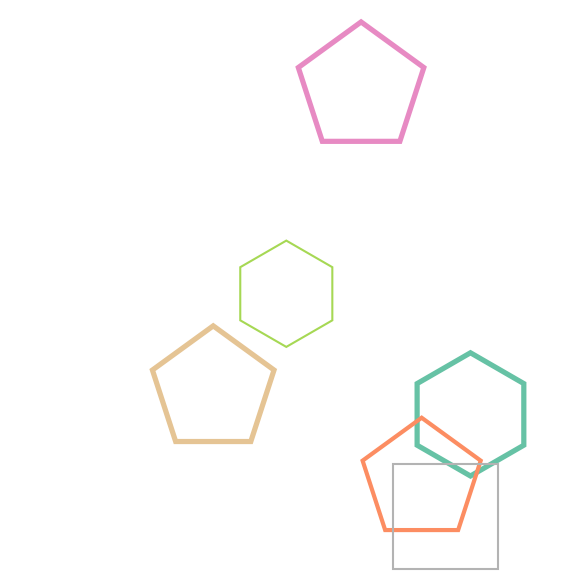[{"shape": "hexagon", "thickness": 2.5, "radius": 0.53, "center": [0.815, 0.282]}, {"shape": "pentagon", "thickness": 2, "radius": 0.54, "center": [0.73, 0.168]}, {"shape": "pentagon", "thickness": 2.5, "radius": 0.57, "center": [0.625, 0.847]}, {"shape": "hexagon", "thickness": 1, "radius": 0.46, "center": [0.496, 0.49]}, {"shape": "pentagon", "thickness": 2.5, "radius": 0.55, "center": [0.369, 0.324]}, {"shape": "square", "thickness": 1, "radius": 0.45, "center": [0.772, 0.104]}]